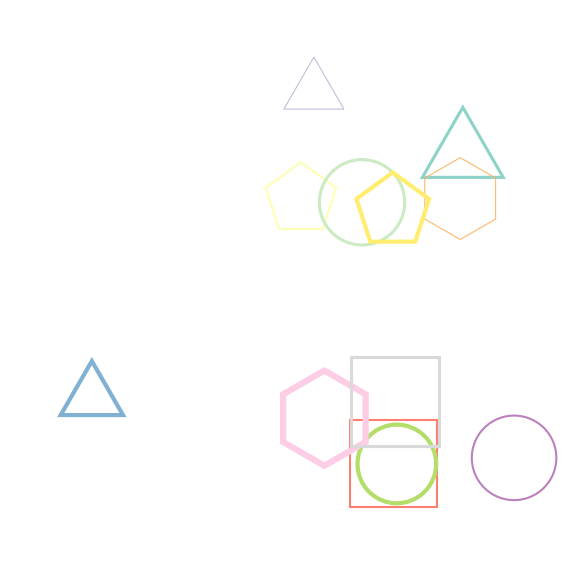[{"shape": "triangle", "thickness": 1.5, "radius": 0.4, "center": [0.801, 0.732]}, {"shape": "pentagon", "thickness": 1, "radius": 0.32, "center": [0.521, 0.654]}, {"shape": "triangle", "thickness": 0.5, "radius": 0.3, "center": [0.544, 0.84]}, {"shape": "square", "thickness": 1, "radius": 0.38, "center": [0.681, 0.197]}, {"shape": "triangle", "thickness": 2, "radius": 0.31, "center": [0.159, 0.312]}, {"shape": "hexagon", "thickness": 0.5, "radius": 0.35, "center": [0.797, 0.655]}, {"shape": "circle", "thickness": 2, "radius": 0.34, "center": [0.687, 0.196]}, {"shape": "hexagon", "thickness": 3, "radius": 0.41, "center": [0.562, 0.275]}, {"shape": "square", "thickness": 1.5, "radius": 0.38, "center": [0.684, 0.304]}, {"shape": "circle", "thickness": 1, "radius": 0.37, "center": [0.89, 0.206]}, {"shape": "circle", "thickness": 1.5, "radius": 0.37, "center": [0.627, 0.649]}, {"shape": "pentagon", "thickness": 2, "radius": 0.33, "center": [0.68, 0.634]}]